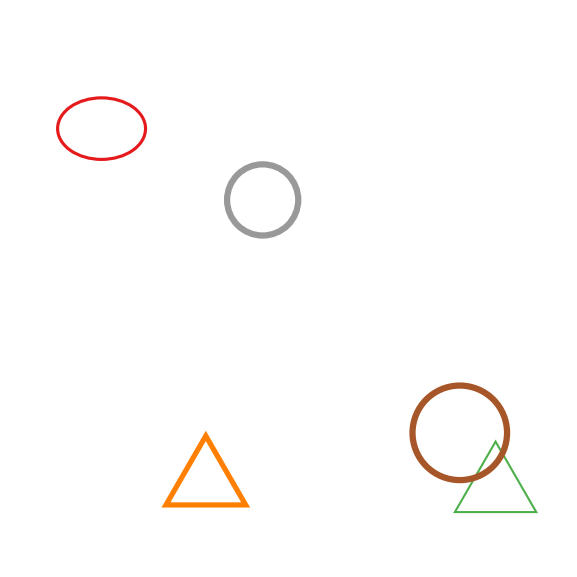[{"shape": "oval", "thickness": 1.5, "radius": 0.38, "center": [0.176, 0.776]}, {"shape": "triangle", "thickness": 1, "radius": 0.41, "center": [0.858, 0.153]}, {"shape": "triangle", "thickness": 2.5, "radius": 0.4, "center": [0.356, 0.165]}, {"shape": "circle", "thickness": 3, "radius": 0.41, "center": [0.796, 0.25]}, {"shape": "circle", "thickness": 3, "radius": 0.31, "center": [0.455, 0.653]}]